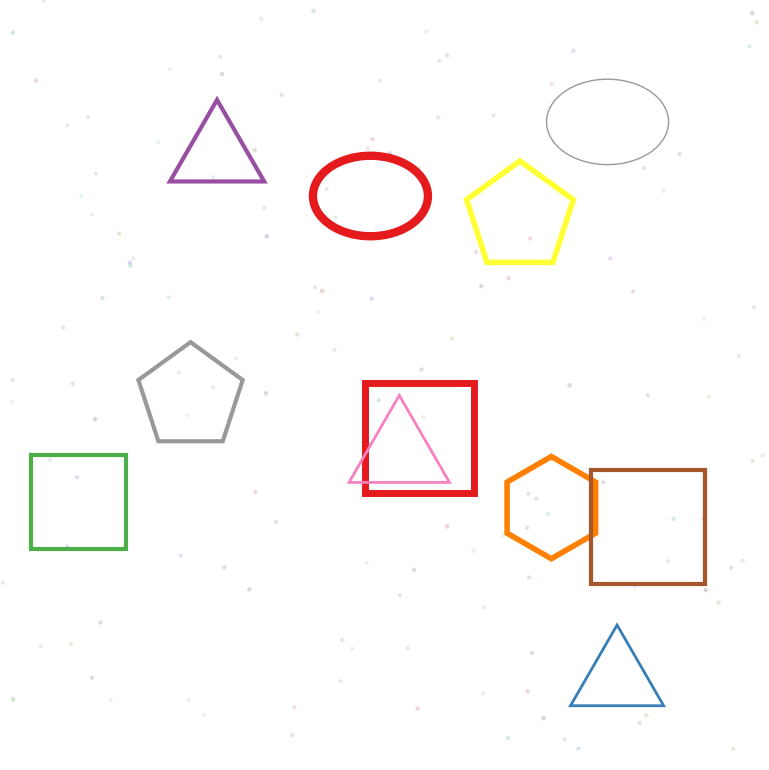[{"shape": "oval", "thickness": 3, "radius": 0.37, "center": [0.481, 0.745]}, {"shape": "square", "thickness": 2.5, "radius": 0.36, "center": [0.545, 0.431]}, {"shape": "triangle", "thickness": 1, "radius": 0.35, "center": [0.801, 0.118]}, {"shape": "square", "thickness": 1.5, "radius": 0.31, "center": [0.102, 0.348]}, {"shape": "triangle", "thickness": 1.5, "radius": 0.35, "center": [0.282, 0.8]}, {"shape": "hexagon", "thickness": 2, "radius": 0.33, "center": [0.716, 0.341]}, {"shape": "pentagon", "thickness": 2, "radius": 0.36, "center": [0.675, 0.718]}, {"shape": "square", "thickness": 1.5, "radius": 0.37, "center": [0.841, 0.315]}, {"shape": "triangle", "thickness": 1, "radius": 0.38, "center": [0.519, 0.411]}, {"shape": "pentagon", "thickness": 1.5, "radius": 0.36, "center": [0.247, 0.484]}, {"shape": "oval", "thickness": 0.5, "radius": 0.4, "center": [0.789, 0.842]}]